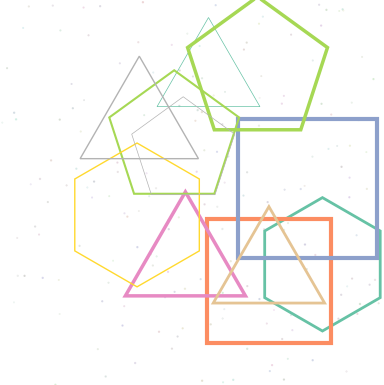[{"shape": "triangle", "thickness": 0.5, "radius": 0.77, "center": [0.542, 0.8]}, {"shape": "hexagon", "thickness": 2, "radius": 0.87, "center": [0.838, 0.313]}, {"shape": "square", "thickness": 3, "radius": 0.8, "center": [0.698, 0.27]}, {"shape": "square", "thickness": 3, "radius": 0.91, "center": [0.799, 0.511]}, {"shape": "triangle", "thickness": 2.5, "radius": 0.9, "center": [0.482, 0.322]}, {"shape": "pentagon", "thickness": 1.5, "radius": 0.89, "center": [0.452, 0.64]}, {"shape": "pentagon", "thickness": 2.5, "radius": 0.95, "center": [0.669, 0.817]}, {"shape": "hexagon", "thickness": 1, "radius": 0.93, "center": [0.356, 0.442]}, {"shape": "triangle", "thickness": 2, "radius": 0.83, "center": [0.698, 0.296]}, {"shape": "pentagon", "thickness": 0.5, "radius": 0.7, "center": [0.476, 0.608]}, {"shape": "triangle", "thickness": 1, "radius": 0.89, "center": [0.362, 0.677]}]